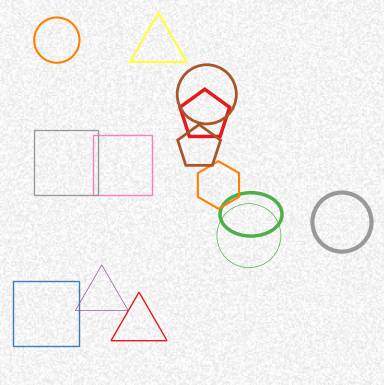[{"shape": "triangle", "thickness": 1, "radius": 0.42, "center": [0.361, 0.157]}, {"shape": "pentagon", "thickness": 2.5, "radius": 0.34, "center": [0.532, 0.7]}, {"shape": "square", "thickness": 1, "radius": 0.42, "center": [0.12, 0.186]}, {"shape": "oval", "thickness": 2.5, "radius": 0.4, "center": [0.652, 0.443]}, {"shape": "circle", "thickness": 0.5, "radius": 0.42, "center": [0.646, 0.388]}, {"shape": "triangle", "thickness": 0.5, "radius": 0.4, "center": [0.264, 0.233]}, {"shape": "hexagon", "thickness": 1.5, "radius": 0.31, "center": [0.567, 0.52]}, {"shape": "circle", "thickness": 1.5, "radius": 0.29, "center": [0.148, 0.896]}, {"shape": "triangle", "thickness": 1.5, "radius": 0.43, "center": [0.411, 0.882]}, {"shape": "circle", "thickness": 2, "radius": 0.38, "center": [0.537, 0.755]}, {"shape": "pentagon", "thickness": 2, "radius": 0.29, "center": [0.517, 0.618]}, {"shape": "square", "thickness": 1, "radius": 0.38, "center": [0.318, 0.572]}, {"shape": "circle", "thickness": 3, "radius": 0.38, "center": [0.888, 0.423]}, {"shape": "square", "thickness": 1, "radius": 0.42, "center": [0.172, 0.578]}]